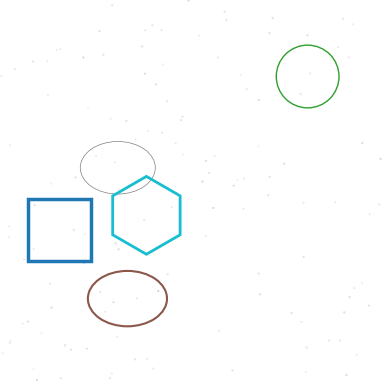[{"shape": "square", "thickness": 2.5, "radius": 0.41, "center": [0.154, 0.402]}, {"shape": "circle", "thickness": 1, "radius": 0.41, "center": [0.799, 0.801]}, {"shape": "oval", "thickness": 1.5, "radius": 0.51, "center": [0.331, 0.224]}, {"shape": "oval", "thickness": 0.5, "radius": 0.49, "center": [0.306, 0.564]}, {"shape": "hexagon", "thickness": 2, "radius": 0.51, "center": [0.38, 0.441]}]